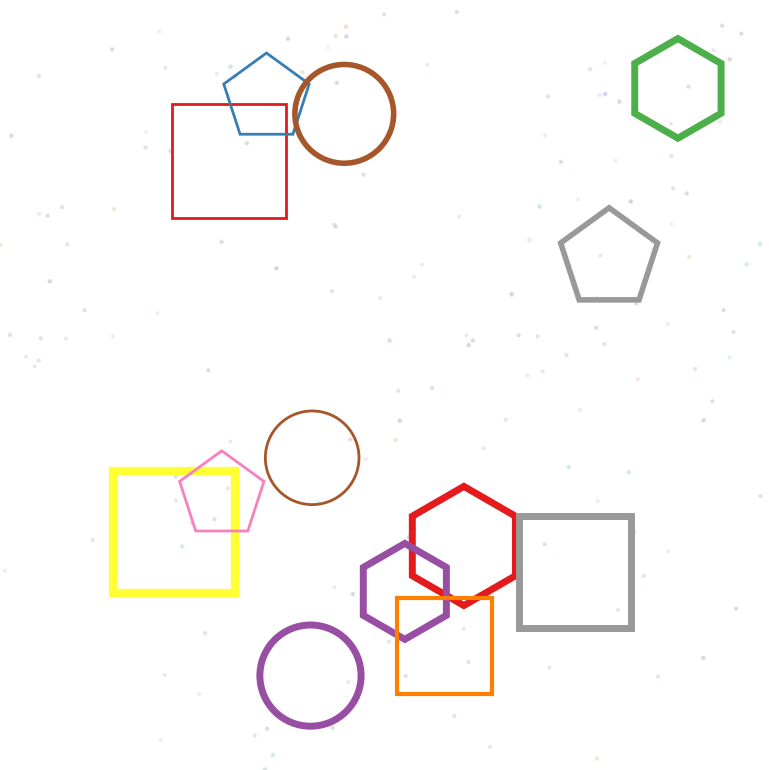[{"shape": "hexagon", "thickness": 2.5, "radius": 0.39, "center": [0.602, 0.291]}, {"shape": "square", "thickness": 1, "radius": 0.37, "center": [0.298, 0.791]}, {"shape": "pentagon", "thickness": 1, "radius": 0.29, "center": [0.346, 0.873]}, {"shape": "hexagon", "thickness": 2.5, "radius": 0.32, "center": [0.88, 0.885]}, {"shape": "hexagon", "thickness": 2.5, "radius": 0.31, "center": [0.526, 0.232]}, {"shape": "circle", "thickness": 2.5, "radius": 0.33, "center": [0.403, 0.123]}, {"shape": "square", "thickness": 1.5, "radius": 0.31, "center": [0.577, 0.161]}, {"shape": "square", "thickness": 3, "radius": 0.4, "center": [0.226, 0.309]}, {"shape": "circle", "thickness": 1, "radius": 0.3, "center": [0.405, 0.405]}, {"shape": "circle", "thickness": 2, "radius": 0.32, "center": [0.447, 0.852]}, {"shape": "pentagon", "thickness": 1, "radius": 0.29, "center": [0.288, 0.357]}, {"shape": "square", "thickness": 2.5, "radius": 0.36, "center": [0.747, 0.258]}, {"shape": "pentagon", "thickness": 2, "radius": 0.33, "center": [0.791, 0.664]}]